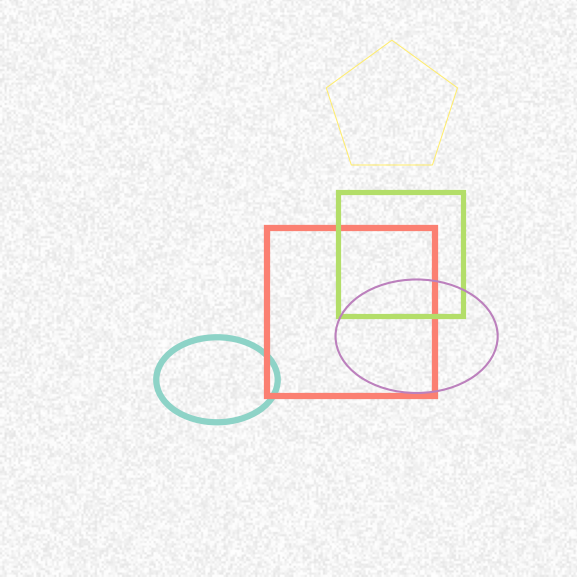[{"shape": "oval", "thickness": 3, "radius": 0.53, "center": [0.376, 0.342]}, {"shape": "square", "thickness": 3, "radius": 0.73, "center": [0.607, 0.459]}, {"shape": "square", "thickness": 2.5, "radius": 0.54, "center": [0.694, 0.559]}, {"shape": "oval", "thickness": 1, "radius": 0.7, "center": [0.721, 0.417]}, {"shape": "pentagon", "thickness": 0.5, "radius": 0.6, "center": [0.679, 0.81]}]